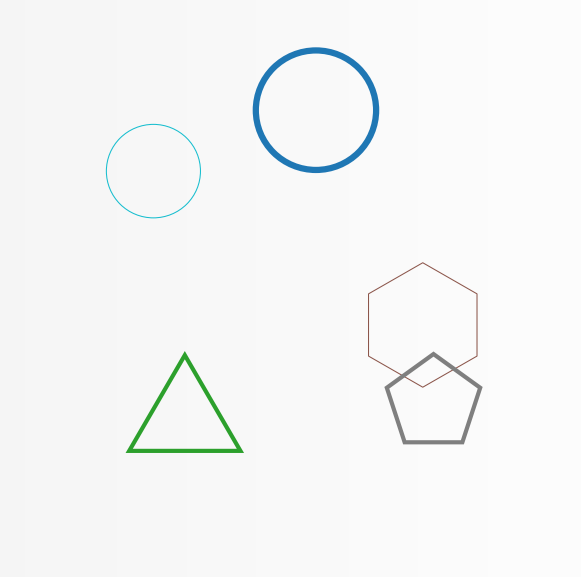[{"shape": "circle", "thickness": 3, "radius": 0.52, "center": [0.544, 0.808]}, {"shape": "triangle", "thickness": 2, "radius": 0.55, "center": [0.318, 0.274]}, {"shape": "hexagon", "thickness": 0.5, "radius": 0.54, "center": [0.727, 0.436]}, {"shape": "pentagon", "thickness": 2, "radius": 0.42, "center": [0.746, 0.302]}, {"shape": "circle", "thickness": 0.5, "radius": 0.4, "center": [0.264, 0.703]}]